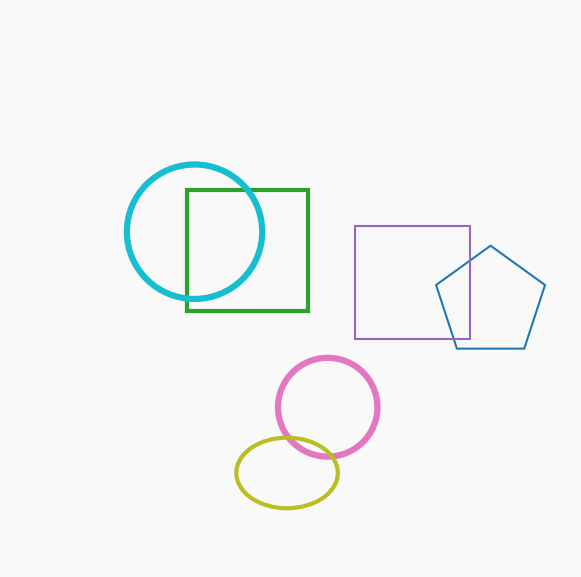[{"shape": "pentagon", "thickness": 1, "radius": 0.49, "center": [0.844, 0.475]}, {"shape": "square", "thickness": 2, "radius": 0.52, "center": [0.425, 0.565]}, {"shape": "square", "thickness": 1, "radius": 0.49, "center": [0.709, 0.51]}, {"shape": "circle", "thickness": 3, "radius": 0.43, "center": [0.564, 0.294]}, {"shape": "oval", "thickness": 2, "radius": 0.44, "center": [0.494, 0.18]}, {"shape": "circle", "thickness": 3, "radius": 0.58, "center": [0.335, 0.598]}]